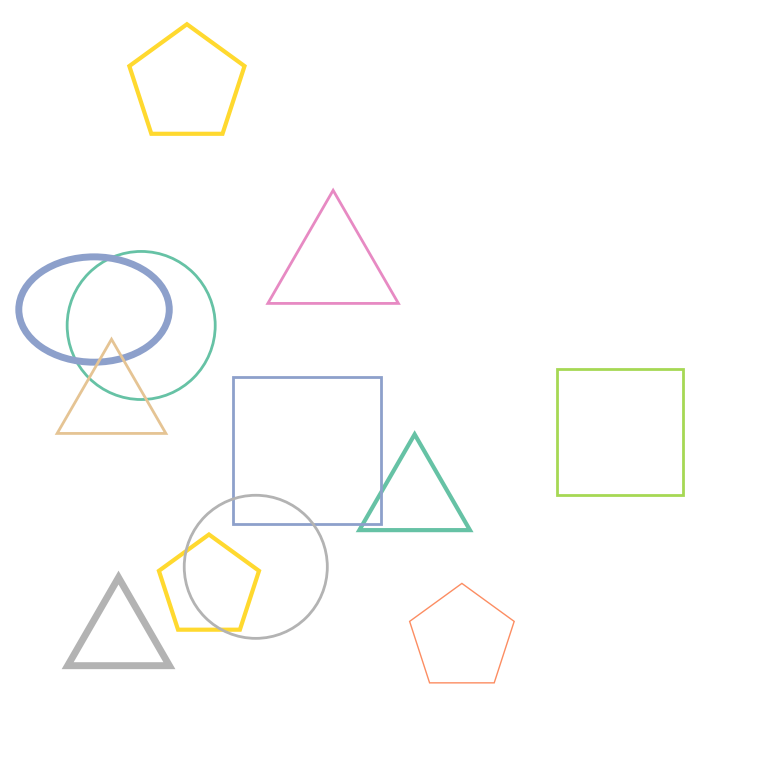[{"shape": "circle", "thickness": 1, "radius": 0.48, "center": [0.183, 0.577]}, {"shape": "triangle", "thickness": 1.5, "radius": 0.41, "center": [0.538, 0.353]}, {"shape": "pentagon", "thickness": 0.5, "radius": 0.36, "center": [0.6, 0.171]}, {"shape": "square", "thickness": 1, "radius": 0.48, "center": [0.399, 0.415]}, {"shape": "oval", "thickness": 2.5, "radius": 0.49, "center": [0.122, 0.598]}, {"shape": "triangle", "thickness": 1, "radius": 0.49, "center": [0.433, 0.655]}, {"shape": "square", "thickness": 1, "radius": 0.41, "center": [0.805, 0.439]}, {"shape": "pentagon", "thickness": 1.5, "radius": 0.34, "center": [0.271, 0.238]}, {"shape": "pentagon", "thickness": 1.5, "radius": 0.39, "center": [0.243, 0.89]}, {"shape": "triangle", "thickness": 1, "radius": 0.41, "center": [0.145, 0.478]}, {"shape": "triangle", "thickness": 2.5, "radius": 0.38, "center": [0.154, 0.174]}, {"shape": "circle", "thickness": 1, "radius": 0.46, "center": [0.332, 0.264]}]